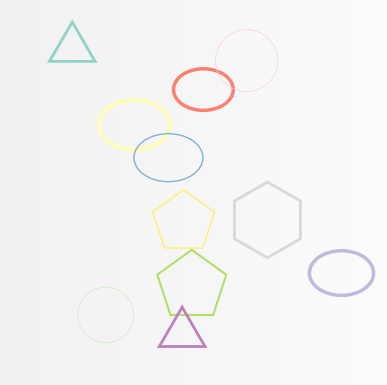[{"shape": "triangle", "thickness": 2, "radius": 0.34, "center": [0.186, 0.874]}, {"shape": "oval", "thickness": 2.5, "radius": 0.46, "center": [0.347, 0.676]}, {"shape": "oval", "thickness": 2.5, "radius": 0.41, "center": [0.881, 0.291]}, {"shape": "oval", "thickness": 2.5, "radius": 0.39, "center": [0.525, 0.767]}, {"shape": "oval", "thickness": 1, "radius": 0.45, "center": [0.435, 0.59]}, {"shape": "pentagon", "thickness": 1.5, "radius": 0.47, "center": [0.495, 0.258]}, {"shape": "circle", "thickness": 0.5, "radius": 0.4, "center": [0.637, 0.842]}, {"shape": "hexagon", "thickness": 2, "radius": 0.49, "center": [0.69, 0.429]}, {"shape": "triangle", "thickness": 2, "radius": 0.34, "center": [0.47, 0.134]}, {"shape": "circle", "thickness": 0.5, "radius": 0.36, "center": [0.273, 0.182]}, {"shape": "pentagon", "thickness": 1, "radius": 0.42, "center": [0.474, 0.424]}]